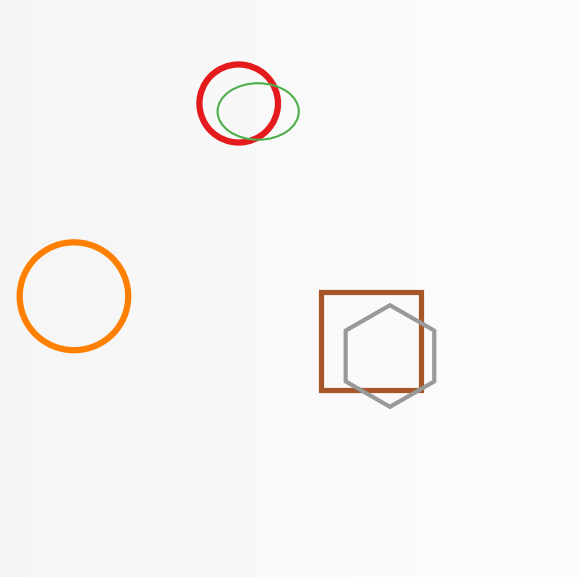[{"shape": "circle", "thickness": 3, "radius": 0.34, "center": [0.411, 0.82]}, {"shape": "oval", "thickness": 1, "radius": 0.35, "center": [0.444, 0.806]}, {"shape": "circle", "thickness": 3, "radius": 0.47, "center": [0.127, 0.486]}, {"shape": "square", "thickness": 2.5, "radius": 0.43, "center": [0.638, 0.409]}, {"shape": "hexagon", "thickness": 2, "radius": 0.44, "center": [0.671, 0.383]}]